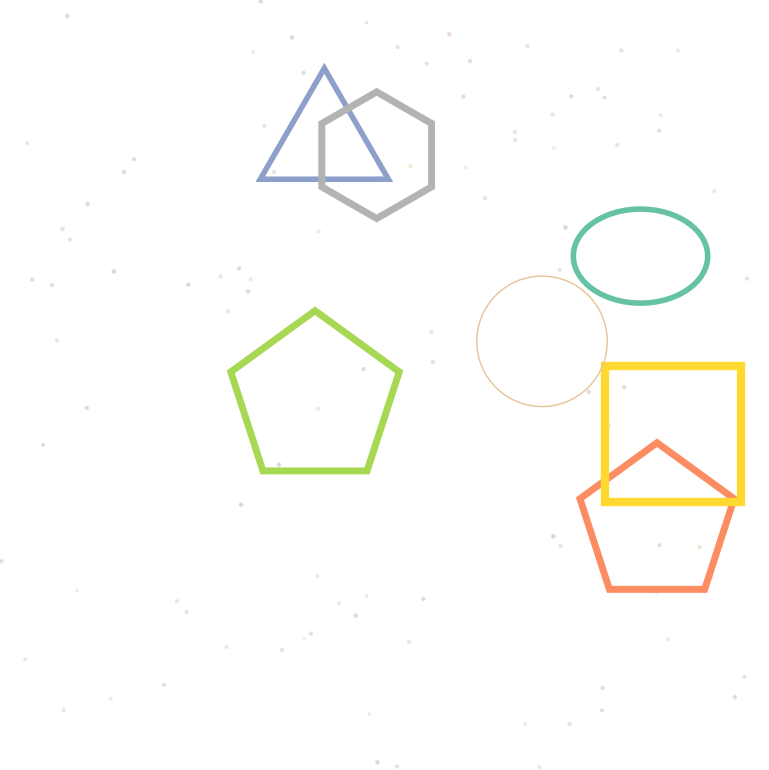[{"shape": "oval", "thickness": 2, "radius": 0.44, "center": [0.832, 0.667]}, {"shape": "pentagon", "thickness": 2.5, "radius": 0.53, "center": [0.853, 0.32]}, {"shape": "triangle", "thickness": 2, "radius": 0.48, "center": [0.421, 0.815]}, {"shape": "pentagon", "thickness": 2.5, "radius": 0.58, "center": [0.409, 0.481]}, {"shape": "square", "thickness": 3, "radius": 0.44, "center": [0.874, 0.436]}, {"shape": "circle", "thickness": 0.5, "radius": 0.42, "center": [0.704, 0.557]}, {"shape": "hexagon", "thickness": 2.5, "radius": 0.41, "center": [0.489, 0.798]}]